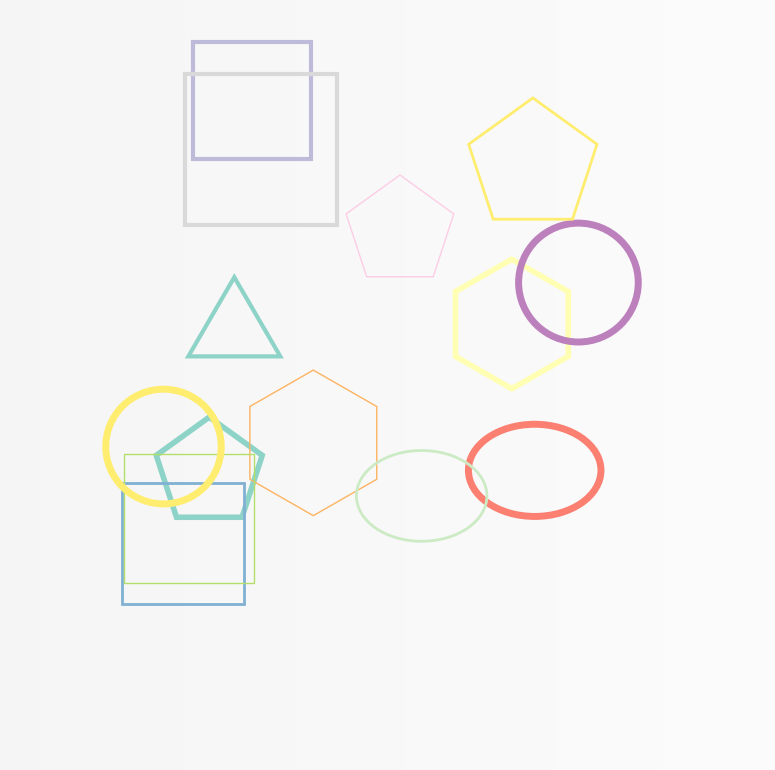[{"shape": "pentagon", "thickness": 2, "radius": 0.36, "center": [0.27, 0.386]}, {"shape": "triangle", "thickness": 1.5, "radius": 0.34, "center": [0.302, 0.571]}, {"shape": "hexagon", "thickness": 2, "radius": 0.42, "center": [0.66, 0.579]}, {"shape": "square", "thickness": 1.5, "radius": 0.38, "center": [0.325, 0.869]}, {"shape": "oval", "thickness": 2.5, "radius": 0.43, "center": [0.69, 0.389]}, {"shape": "square", "thickness": 1, "radius": 0.39, "center": [0.236, 0.294]}, {"shape": "hexagon", "thickness": 0.5, "radius": 0.47, "center": [0.404, 0.425]}, {"shape": "square", "thickness": 0.5, "radius": 0.42, "center": [0.244, 0.327]}, {"shape": "pentagon", "thickness": 0.5, "radius": 0.37, "center": [0.516, 0.7]}, {"shape": "square", "thickness": 1.5, "radius": 0.49, "center": [0.336, 0.806]}, {"shape": "circle", "thickness": 2.5, "radius": 0.39, "center": [0.746, 0.633]}, {"shape": "oval", "thickness": 1, "radius": 0.42, "center": [0.544, 0.356]}, {"shape": "pentagon", "thickness": 1, "radius": 0.44, "center": [0.688, 0.786]}, {"shape": "circle", "thickness": 2.5, "radius": 0.37, "center": [0.211, 0.42]}]